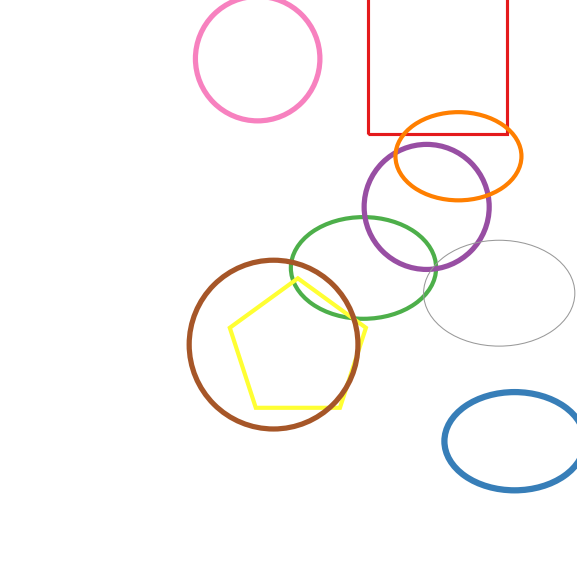[{"shape": "square", "thickness": 1.5, "radius": 0.6, "center": [0.758, 0.888]}, {"shape": "oval", "thickness": 3, "radius": 0.61, "center": [0.891, 0.235]}, {"shape": "oval", "thickness": 2, "radius": 0.63, "center": [0.629, 0.535]}, {"shape": "circle", "thickness": 2.5, "radius": 0.54, "center": [0.739, 0.641]}, {"shape": "oval", "thickness": 2, "radius": 0.55, "center": [0.794, 0.729]}, {"shape": "pentagon", "thickness": 2, "radius": 0.62, "center": [0.516, 0.393]}, {"shape": "circle", "thickness": 2.5, "radius": 0.73, "center": [0.474, 0.402]}, {"shape": "circle", "thickness": 2.5, "radius": 0.54, "center": [0.446, 0.898]}, {"shape": "oval", "thickness": 0.5, "radius": 0.65, "center": [0.864, 0.491]}]